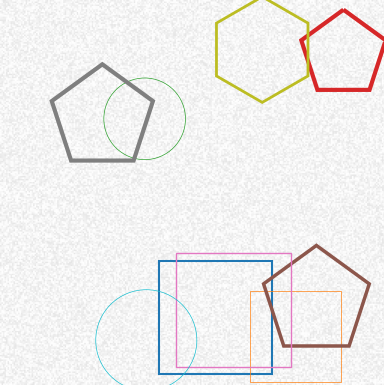[{"shape": "square", "thickness": 1.5, "radius": 0.73, "center": [0.561, 0.177]}, {"shape": "square", "thickness": 0.5, "radius": 0.59, "center": [0.769, 0.126]}, {"shape": "circle", "thickness": 0.5, "radius": 0.53, "center": [0.376, 0.691]}, {"shape": "pentagon", "thickness": 3, "radius": 0.58, "center": [0.892, 0.86]}, {"shape": "pentagon", "thickness": 2.5, "radius": 0.72, "center": [0.822, 0.218]}, {"shape": "square", "thickness": 1, "radius": 0.74, "center": [0.607, 0.195]}, {"shape": "pentagon", "thickness": 3, "radius": 0.69, "center": [0.266, 0.695]}, {"shape": "hexagon", "thickness": 2, "radius": 0.69, "center": [0.681, 0.871]}, {"shape": "circle", "thickness": 0.5, "radius": 0.66, "center": [0.38, 0.116]}]